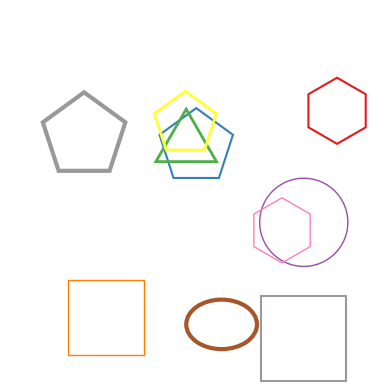[{"shape": "hexagon", "thickness": 1.5, "radius": 0.43, "center": [0.875, 0.712]}, {"shape": "pentagon", "thickness": 1.5, "radius": 0.5, "center": [0.51, 0.619]}, {"shape": "triangle", "thickness": 2, "radius": 0.45, "center": [0.484, 0.626]}, {"shape": "circle", "thickness": 1, "radius": 0.57, "center": [0.789, 0.423]}, {"shape": "square", "thickness": 1, "radius": 0.49, "center": [0.276, 0.175]}, {"shape": "pentagon", "thickness": 2, "radius": 0.42, "center": [0.481, 0.679]}, {"shape": "oval", "thickness": 3, "radius": 0.46, "center": [0.576, 0.158]}, {"shape": "hexagon", "thickness": 1, "radius": 0.42, "center": [0.733, 0.402]}, {"shape": "pentagon", "thickness": 3, "radius": 0.56, "center": [0.218, 0.648]}, {"shape": "square", "thickness": 1.5, "radius": 0.55, "center": [0.788, 0.121]}]